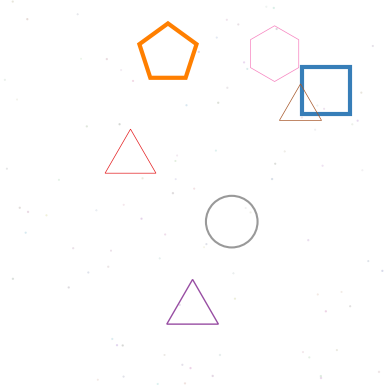[{"shape": "triangle", "thickness": 0.5, "radius": 0.38, "center": [0.339, 0.588]}, {"shape": "square", "thickness": 3, "radius": 0.31, "center": [0.847, 0.765]}, {"shape": "triangle", "thickness": 1, "radius": 0.39, "center": [0.5, 0.197]}, {"shape": "pentagon", "thickness": 3, "radius": 0.39, "center": [0.436, 0.861]}, {"shape": "triangle", "thickness": 0.5, "radius": 0.32, "center": [0.78, 0.719]}, {"shape": "hexagon", "thickness": 0.5, "radius": 0.36, "center": [0.713, 0.861]}, {"shape": "circle", "thickness": 1.5, "radius": 0.34, "center": [0.602, 0.424]}]